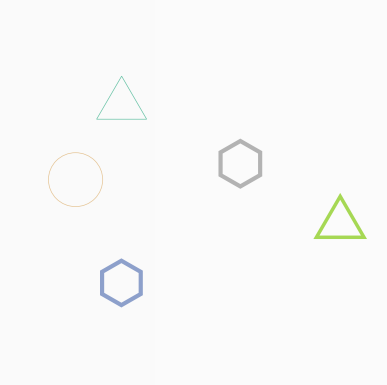[{"shape": "triangle", "thickness": 0.5, "radius": 0.37, "center": [0.314, 0.728]}, {"shape": "hexagon", "thickness": 3, "radius": 0.29, "center": [0.313, 0.265]}, {"shape": "triangle", "thickness": 2.5, "radius": 0.35, "center": [0.878, 0.419]}, {"shape": "circle", "thickness": 0.5, "radius": 0.35, "center": [0.195, 0.533]}, {"shape": "hexagon", "thickness": 3, "radius": 0.29, "center": [0.62, 0.575]}]